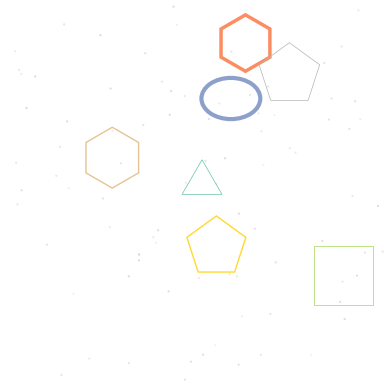[{"shape": "triangle", "thickness": 0.5, "radius": 0.3, "center": [0.525, 0.525]}, {"shape": "hexagon", "thickness": 2.5, "radius": 0.37, "center": [0.638, 0.888]}, {"shape": "oval", "thickness": 3, "radius": 0.38, "center": [0.6, 0.744]}, {"shape": "square", "thickness": 0.5, "radius": 0.39, "center": [0.892, 0.284]}, {"shape": "pentagon", "thickness": 1, "radius": 0.4, "center": [0.562, 0.359]}, {"shape": "hexagon", "thickness": 1, "radius": 0.39, "center": [0.292, 0.59]}, {"shape": "pentagon", "thickness": 0.5, "radius": 0.41, "center": [0.752, 0.806]}]